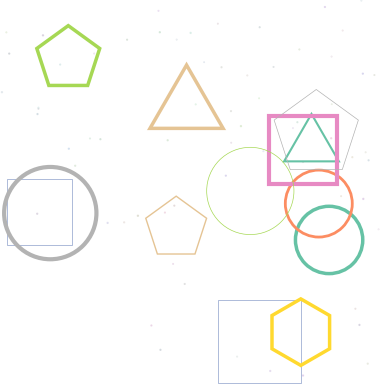[{"shape": "circle", "thickness": 2.5, "radius": 0.44, "center": [0.855, 0.377]}, {"shape": "triangle", "thickness": 1.5, "radius": 0.41, "center": [0.809, 0.622]}, {"shape": "circle", "thickness": 2, "radius": 0.43, "center": [0.828, 0.471]}, {"shape": "square", "thickness": 0.5, "radius": 0.43, "center": [0.102, 0.449]}, {"shape": "square", "thickness": 0.5, "radius": 0.54, "center": [0.674, 0.114]}, {"shape": "square", "thickness": 3, "radius": 0.44, "center": [0.787, 0.61]}, {"shape": "pentagon", "thickness": 2.5, "radius": 0.43, "center": [0.177, 0.848]}, {"shape": "circle", "thickness": 0.5, "radius": 0.57, "center": [0.65, 0.504]}, {"shape": "hexagon", "thickness": 2.5, "radius": 0.43, "center": [0.781, 0.137]}, {"shape": "triangle", "thickness": 2.5, "radius": 0.55, "center": [0.485, 0.721]}, {"shape": "pentagon", "thickness": 1, "radius": 0.42, "center": [0.458, 0.407]}, {"shape": "pentagon", "thickness": 0.5, "radius": 0.58, "center": [0.821, 0.653]}, {"shape": "circle", "thickness": 3, "radius": 0.6, "center": [0.131, 0.446]}]